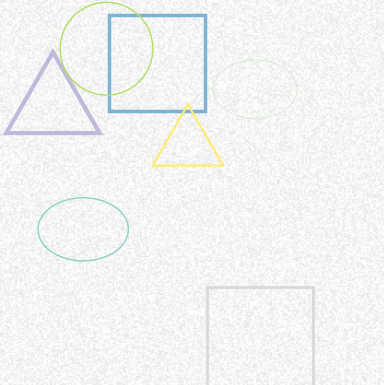[{"shape": "oval", "thickness": 1, "radius": 0.59, "center": [0.216, 0.404]}, {"shape": "triangle", "thickness": 3, "radius": 0.7, "center": [0.138, 0.724]}, {"shape": "square", "thickness": 2.5, "radius": 0.62, "center": [0.407, 0.837]}, {"shape": "circle", "thickness": 1, "radius": 0.6, "center": [0.277, 0.874]}, {"shape": "square", "thickness": 2, "radius": 0.69, "center": [0.675, 0.117]}, {"shape": "oval", "thickness": 0.5, "radius": 0.54, "center": [0.663, 0.768]}, {"shape": "triangle", "thickness": 1.5, "radius": 0.53, "center": [0.488, 0.623]}]